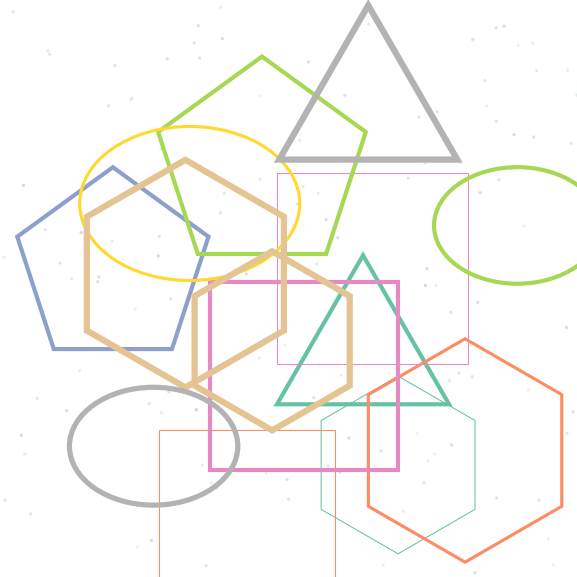[{"shape": "hexagon", "thickness": 0.5, "radius": 0.77, "center": [0.689, 0.194]}, {"shape": "triangle", "thickness": 2, "radius": 0.86, "center": [0.629, 0.385]}, {"shape": "square", "thickness": 0.5, "radius": 0.76, "center": [0.428, 0.102]}, {"shape": "hexagon", "thickness": 1.5, "radius": 0.97, "center": [0.805, 0.219]}, {"shape": "pentagon", "thickness": 2, "radius": 0.87, "center": [0.195, 0.536]}, {"shape": "square", "thickness": 0.5, "radius": 0.83, "center": [0.645, 0.534]}, {"shape": "square", "thickness": 2, "radius": 0.81, "center": [0.526, 0.348]}, {"shape": "pentagon", "thickness": 2, "radius": 0.95, "center": [0.454, 0.712]}, {"shape": "oval", "thickness": 2, "radius": 0.72, "center": [0.896, 0.609]}, {"shape": "oval", "thickness": 1.5, "radius": 0.95, "center": [0.329, 0.647]}, {"shape": "hexagon", "thickness": 3, "radius": 0.78, "center": [0.471, 0.409]}, {"shape": "hexagon", "thickness": 3, "radius": 0.99, "center": [0.321, 0.525]}, {"shape": "oval", "thickness": 2.5, "radius": 0.73, "center": [0.266, 0.226]}, {"shape": "triangle", "thickness": 3, "radius": 0.89, "center": [0.638, 0.812]}]